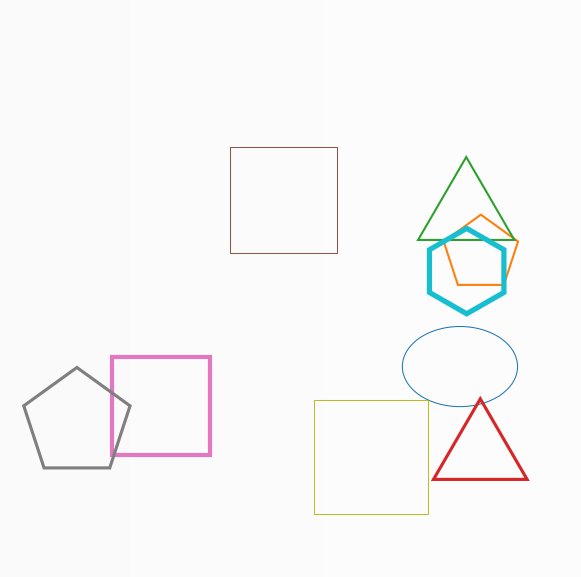[{"shape": "oval", "thickness": 0.5, "radius": 0.5, "center": [0.791, 0.364]}, {"shape": "pentagon", "thickness": 1, "radius": 0.34, "center": [0.827, 0.56]}, {"shape": "triangle", "thickness": 1, "radius": 0.48, "center": [0.802, 0.631]}, {"shape": "triangle", "thickness": 1.5, "radius": 0.46, "center": [0.826, 0.215]}, {"shape": "square", "thickness": 0.5, "radius": 0.46, "center": [0.487, 0.653]}, {"shape": "square", "thickness": 2, "radius": 0.42, "center": [0.278, 0.296]}, {"shape": "pentagon", "thickness": 1.5, "radius": 0.48, "center": [0.132, 0.267]}, {"shape": "square", "thickness": 0.5, "radius": 0.49, "center": [0.639, 0.208]}, {"shape": "hexagon", "thickness": 2.5, "radius": 0.37, "center": [0.803, 0.53]}]